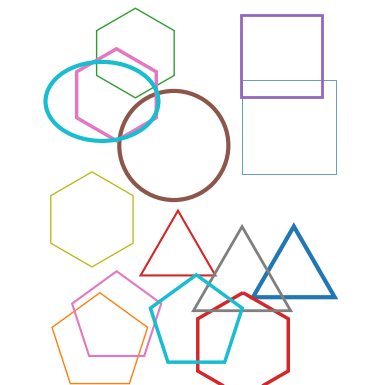[{"shape": "triangle", "thickness": 3, "radius": 0.61, "center": [0.763, 0.289]}, {"shape": "square", "thickness": 0.5, "radius": 0.61, "center": [0.751, 0.669]}, {"shape": "pentagon", "thickness": 1, "radius": 0.65, "center": [0.259, 0.109]}, {"shape": "hexagon", "thickness": 1, "radius": 0.58, "center": [0.352, 0.862]}, {"shape": "hexagon", "thickness": 2.5, "radius": 0.68, "center": [0.631, 0.104]}, {"shape": "triangle", "thickness": 1.5, "radius": 0.56, "center": [0.462, 0.341]}, {"shape": "square", "thickness": 2, "radius": 0.53, "center": [0.731, 0.854]}, {"shape": "circle", "thickness": 3, "radius": 0.71, "center": [0.452, 0.622]}, {"shape": "hexagon", "thickness": 2.5, "radius": 0.6, "center": [0.303, 0.754]}, {"shape": "pentagon", "thickness": 1.5, "radius": 0.61, "center": [0.303, 0.174]}, {"shape": "triangle", "thickness": 2, "radius": 0.73, "center": [0.629, 0.266]}, {"shape": "hexagon", "thickness": 1, "radius": 0.62, "center": [0.239, 0.43]}, {"shape": "oval", "thickness": 3, "radius": 0.73, "center": [0.265, 0.737]}, {"shape": "pentagon", "thickness": 2.5, "radius": 0.63, "center": [0.51, 0.161]}]